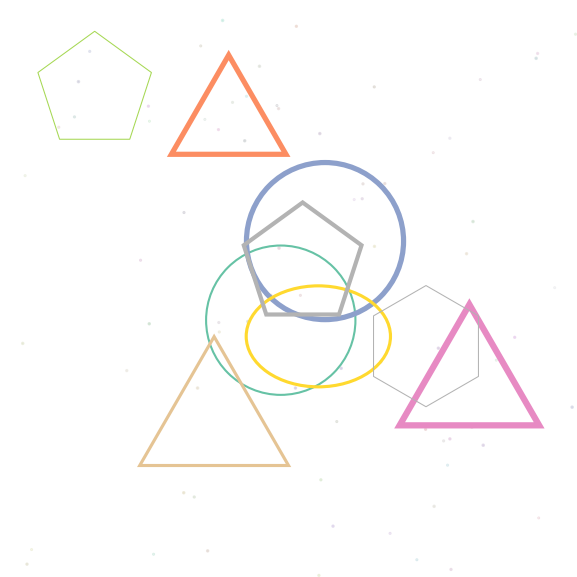[{"shape": "circle", "thickness": 1, "radius": 0.65, "center": [0.486, 0.445]}, {"shape": "triangle", "thickness": 2.5, "radius": 0.57, "center": [0.396, 0.789]}, {"shape": "circle", "thickness": 2.5, "radius": 0.68, "center": [0.563, 0.582]}, {"shape": "triangle", "thickness": 3, "radius": 0.7, "center": [0.813, 0.332]}, {"shape": "pentagon", "thickness": 0.5, "radius": 0.52, "center": [0.164, 0.842]}, {"shape": "oval", "thickness": 1.5, "radius": 0.62, "center": [0.551, 0.417]}, {"shape": "triangle", "thickness": 1.5, "radius": 0.74, "center": [0.371, 0.267]}, {"shape": "hexagon", "thickness": 0.5, "radius": 0.52, "center": [0.738, 0.4]}, {"shape": "pentagon", "thickness": 2, "radius": 0.54, "center": [0.524, 0.541]}]